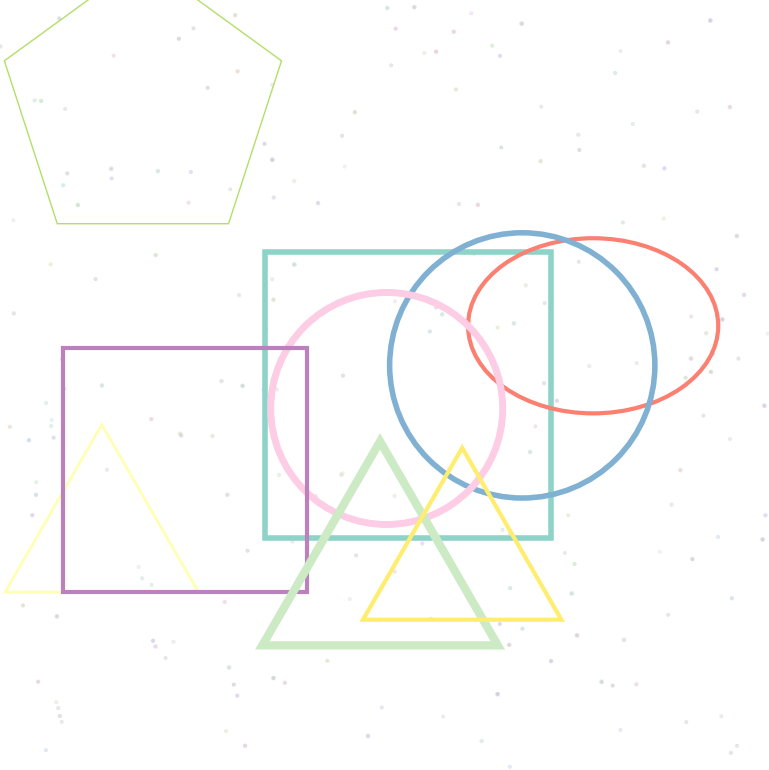[{"shape": "square", "thickness": 2, "radius": 0.93, "center": [0.53, 0.487]}, {"shape": "triangle", "thickness": 1, "radius": 0.72, "center": [0.132, 0.304]}, {"shape": "oval", "thickness": 1.5, "radius": 0.81, "center": [0.77, 0.577]}, {"shape": "circle", "thickness": 2, "radius": 0.86, "center": [0.678, 0.525]}, {"shape": "pentagon", "thickness": 0.5, "radius": 0.95, "center": [0.186, 0.863]}, {"shape": "circle", "thickness": 2.5, "radius": 0.75, "center": [0.502, 0.47]}, {"shape": "square", "thickness": 1.5, "radius": 0.79, "center": [0.24, 0.39]}, {"shape": "triangle", "thickness": 3, "radius": 0.88, "center": [0.494, 0.25]}, {"shape": "triangle", "thickness": 1.5, "radius": 0.74, "center": [0.6, 0.27]}]